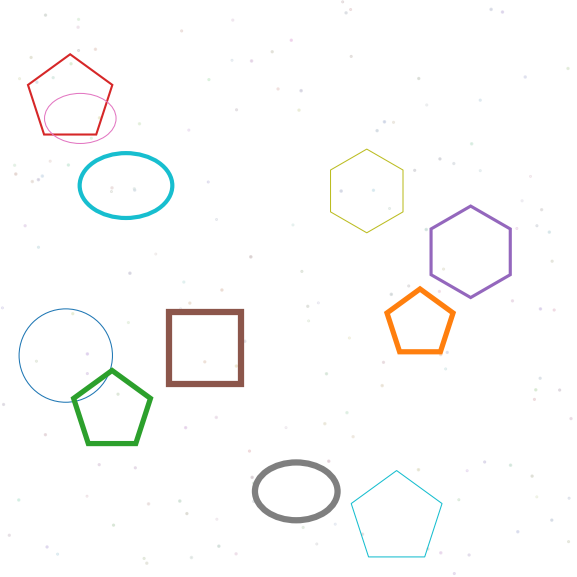[{"shape": "circle", "thickness": 0.5, "radius": 0.4, "center": [0.114, 0.383]}, {"shape": "pentagon", "thickness": 2.5, "radius": 0.3, "center": [0.727, 0.439]}, {"shape": "pentagon", "thickness": 2.5, "radius": 0.35, "center": [0.194, 0.288]}, {"shape": "pentagon", "thickness": 1, "radius": 0.38, "center": [0.121, 0.828]}, {"shape": "hexagon", "thickness": 1.5, "radius": 0.4, "center": [0.815, 0.563]}, {"shape": "square", "thickness": 3, "radius": 0.31, "center": [0.355, 0.397]}, {"shape": "oval", "thickness": 0.5, "radius": 0.31, "center": [0.139, 0.794]}, {"shape": "oval", "thickness": 3, "radius": 0.36, "center": [0.513, 0.148]}, {"shape": "hexagon", "thickness": 0.5, "radius": 0.36, "center": [0.635, 0.668]}, {"shape": "pentagon", "thickness": 0.5, "radius": 0.41, "center": [0.687, 0.102]}, {"shape": "oval", "thickness": 2, "radius": 0.4, "center": [0.218, 0.678]}]